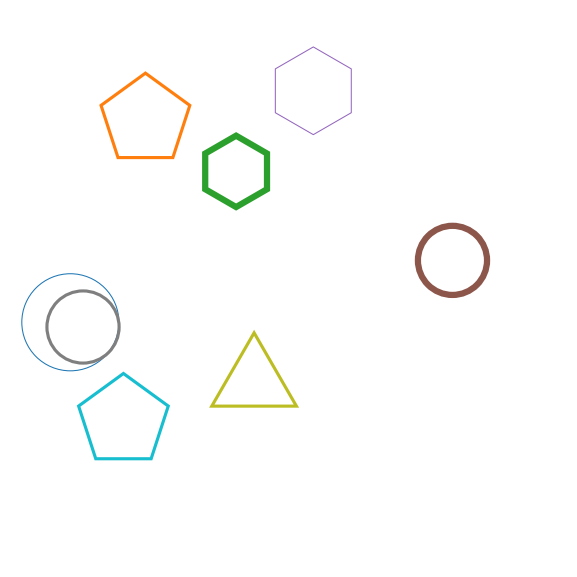[{"shape": "circle", "thickness": 0.5, "radius": 0.42, "center": [0.122, 0.441]}, {"shape": "pentagon", "thickness": 1.5, "radius": 0.4, "center": [0.252, 0.792]}, {"shape": "hexagon", "thickness": 3, "radius": 0.31, "center": [0.409, 0.702]}, {"shape": "hexagon", "thickness": 0.5, "radius": 0.38, "center": [0.543, 0.842]}, {"shape": "circle", "thickness": 3, "radius": 0.3, "center": [0.784, 0.548]}, {"shape": "circle", "thickness": 1.5, "radius": 0.31, "center": [0.144, 0.433]}, {"shape": "triangle", "thickness": 1.5, "radius": 0.42, "center": [0.44, 0.338]}, {"shape": "pentagon", "thickness": 1.5, "radius": 0.41, "center": [0.214, 0.271]}]